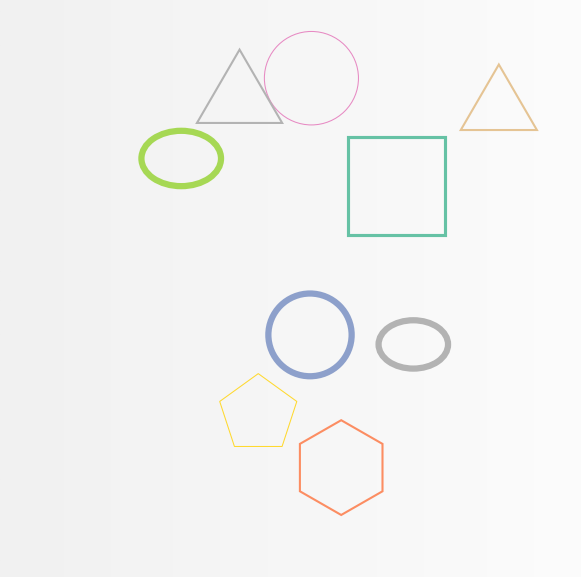[{"shape": "square", "thickness": 1.5, "radius": 0.42, "center": [0.682, 0.677]}, {"shape": "hexagon", "thickness": 1, "radius": 0.41, "center": [0.587, 0.189]}, {"shape": "circle", "thickness": 3, "radius": 0.36, "center": [0.533, 0.419]}, {"shape": "circle", "thickness": 0.5, "radius": 0.4, "center": [0.536, 0.864]}, {"shape": "oval", "thickness": 3, "radius": 0.34, "center": [0.312, 0.725]}, {"shape": "pentagon", "thickness": 0.5, "radius": 0.35, "center": [0.444, 0.282]}, {"shape": "triangle", "thickness": 1, "radius": 0.38, "center": [0.858, 0.812]}, {"shape": "oval", "thickness": 3, "radius": 0.3, "center": [0.711, 0.403]}, {"shape": "triangle", "thickness": 1, "radius": 0.42, "center": [0.412, 0.829]}]